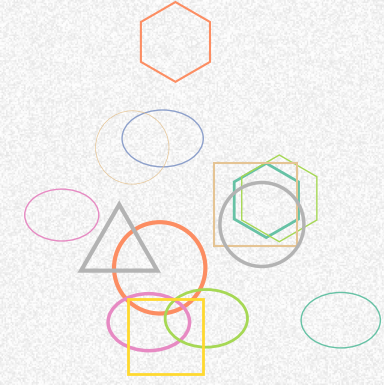[{"shape": "oval", "thickness": 1, "radius": 0.51, "center": [0.885, 0.168]}, {"shape": "hexagon", "thickness": 2, "radius": 0.48, "center": [0.692, 0.479]}, {"shape": "hexagon", "thickness": 1.5, "radius": 0.52, "center": [0.456, 0.891]}, {"shape": "circle", "thickness": 3, "radius": 0.59, "center": [0.415, 0.304]}, {"shape": "oval", "thickness": 1, "radius": 0.53, "center": [0.422, 0.64]}, {"shape": "oval", "thickness": 2.5, "radius": 0.53, "center": [0.387, 0.163]}, {"shape": "oval", "thickness": 1, "radius": 0.48, "center": [0.16, 0.441]}, {"shape": "hexagon", "thickness": 1, "radius": 0.56, "center": [0.725, 0.485]}, {"shape": "oval", "thickness": 2, "radius": 0.53, "center": [0.536, 0.173]}, {"shape": "square", "thickness": 2, "radius": 0.49, "center": [0.43, 0.126]}, {"shape": "square", "thickness": 1.5, "radius": 0.54, "center": [0.663, 0.468]}, {"shape": "circle", "thickness": 0.5, "radius": 0.48, "center": [0.344, 0.617]}, {"shape": "triangle", "thickness": 3, "radius": 0.57, "center": [0.31, 0.354]}, {"shape": "circle", "thickness": 2.5, "radius": 0.55, "center": [0.68, 0.417]}]